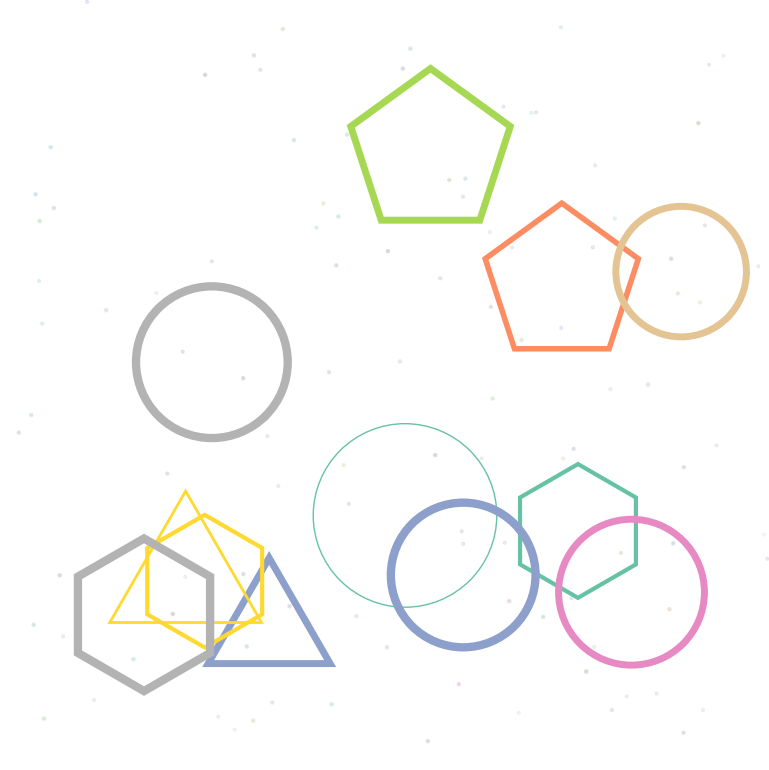[{"shape": "circle", "thickness": 0.5, "radius": 0.6, "center": [0.526, 0.331]}, {"shape": "hexagon", "thickness": 1.5, "radius": 0.43, "center": [0.751, 0.31]}, {"shape": "pentagon", "thickness": 2, "radius": 0.52, "center": [0.73, 0.632]}, {"shape": "circle", "thickness": 3, "radius": 0.47, "center": [0.602, 0.253]}, {"shape": "triangle", "thickness": 2.5, "radius": 0.46, "center": [0.35, 0.184]}, {"shape": "circle", "thickness": 2.5, "radius": 0.47, "center": [0.82, 0.231]}, {"shape": "pentagon", "thickness": 2.5, "radius": 0.54, "center": [0.559, 0.802]}, {"shape": "triangle", "thickness": 1, "radius": 0.57, "center": [0.241, 0.248]}, {"shape": "hexagon", "thickness": 1.5, "radius": 0.43, "center": [0.266, 0.245]}, {"shape": "circle", "thickness": 2.5, "radius": 0.42, "center": [0.885, 0.647]}, {"shape": "hexagon", "thickness": 3, "radius": 0.5, "center": [0.187, 0.202]}, {"shape": "circle", "thickness": 3, "radius": 0.49, "center": [0.275, 0.53]}]